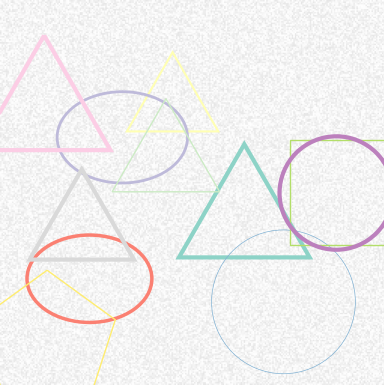[{"shape": "triangle", "thickness": 3, "radius": 0.98, "center": [0.635, 0.429]}, {"shape": "triangle", "thickness": 1.5, "radius": 0.69, "center": [0.448, 0.727]}, {"shape": "oval", "thickness": 2, "radius": 0.85, "center": [0.318, 0.643]}, {"shape": "oval", "thickness": 2.5, "radius": 0.81, "center": [0.232, 0.276]}, {"shape": "circle", "thickness": 0.5, "radius": 0.93, "center": [0.736, 0.216]}, {"shape": "square", "thickness": 1, "radius": 0.68, "center": [0.888, 0.5]}, {"shape": "triangle", "thickness": 3, "radius": 0.99, "center": [0.115, 0.709]}, {"shape": "triangle", "thickness": 3, "radius": 0.78, "center": [0.212, 0.404]}, {"shape": "circle", "thickness": 3, "radius": 0.74, "center": [0.873, 0.499]}, {"shape": "triangle", "thickness": 1, "radius": 0.81, "center": [0.431, 0.582]}, {"shape": "pentagon", "thickness": 1, "radius": 0.93, "center": [0.122, 0.112]}]